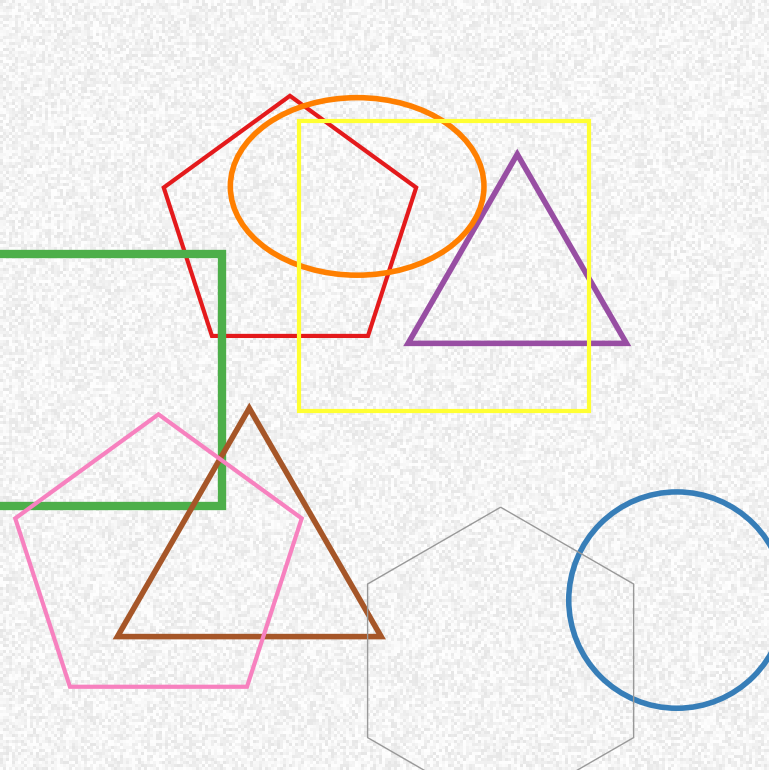[{"shape": "pentagon", "thickness": 1.5, "radius": 0.86, "center": [0.377, 0.703]}, {"shape": "circle", "thickness": 2, "radius": 0.7, "center": [0.879, 0.221]}, {"shape": "square", "thickness": 3, "radius": 0.82, "center": [0.125, 0.507]}, {"shape": "triangle", "thickness": 2, "radius": 0.82, "center": [0.672, 0.636]}, {"shape": "oval", "thickness": 2, "radius": 0.82, "center": [0.464, 0.758]}, {"shape": "square", "thickness": 1.5, "radius": 0.94, "center": [0.576, 0.655]}, {"shape": "triangle", "thickness": 2, "radius": 0.99, "center": [0.324, 0.272]}, {"shape": "pentagon", "thickness": 1.5, "radius": 0.98, "center": [0.206, 0.266]}, {"shape": "hexagon", "thickness": 0.5, "radius": 1.0, "center": [0.65, 0.142]}]